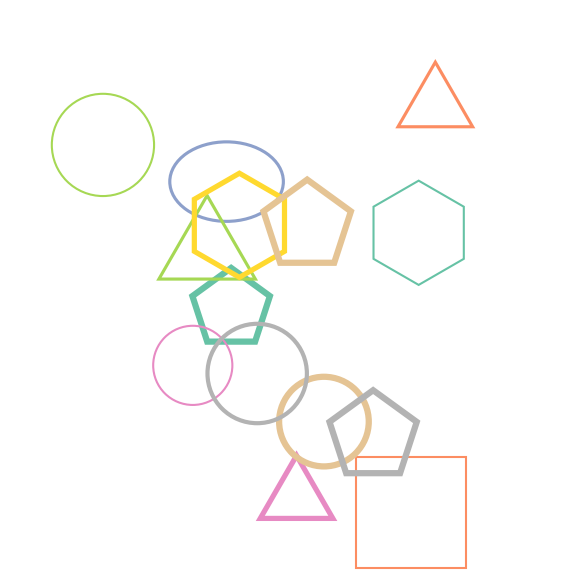[{"shape": "hexagon", "thickness": 1, "radius": 0.45, "center": [0.725, 0.596]}, {"shape": "pentagon", "thickness": 3, "radius": 0.35, "center": [0.4, 0.465]}, {"shape": "triangle", "thickness": 1.5, "radius": 0.37, "center": [0.754, 0.817]}, {"shape": "square", "thickness": 1, "radius": 0.48, "center": [0.712, 0.112]}, {"shape": "oval", "thickness": 1.5, "radius": 0.49, "center": [0.392, 0.685]}, {"shape": "circle", "thickness": 1, "radius": 0.34, "center": [0.334, 0.366]}, {"shape": "triangle", "thickness": 2.5, "radius": 0.36, "center": [0.514, 0.138]}, {"shape": "triangle", "thickness": 1.5, "radius": 0.48, "center": [0.359, 0.564]}, {"shape": "circle", "thickness": 1, "radius": 0.44, "center": [0.178, 0.748]}, {"shape": "hexagon", "thickness": 2.5, "radius": 0.45, "center": [0.415, 0.609]}, {"shape": "pentagon", "thickness": 3, "radius": 0.4, "center": [0.532, 0.609]}, {"shape": "circle", "thickness": 3, "radius": 0.39, "center": [0.561, 0.269]}, {"shape": "circle", "thickness": 2, "radius": 0.43, "center": [0.445, 0.352]}, {"shape": "pentagon", "thickness": 3, "radius": 0.4, "center": [0.646, 0.244]}]